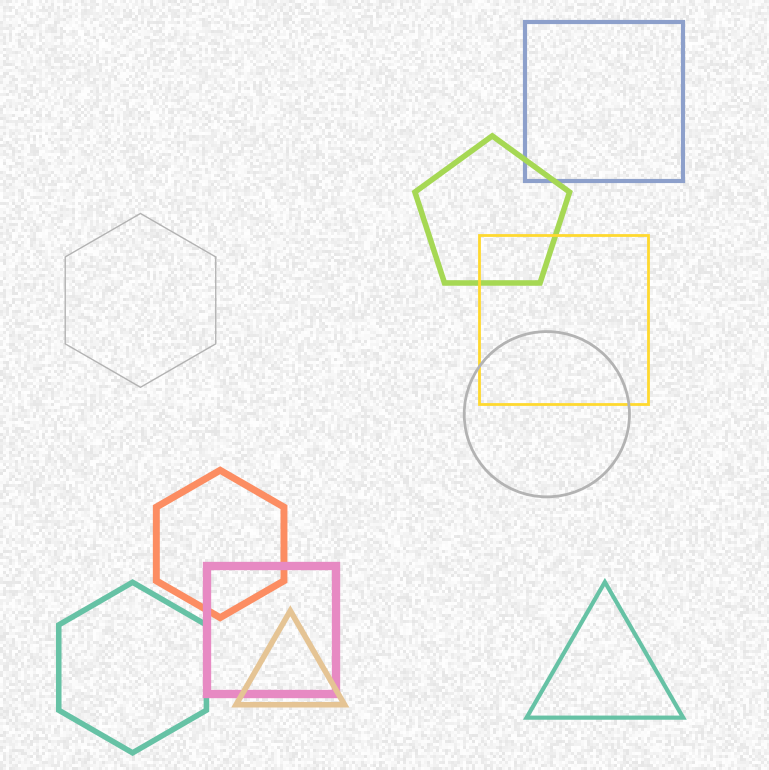[{"shape": "hexagon", "thickness": 2, "radius": 0.55, "center": [0.172, 0.133]}, {"shape": "triangle", "thickness": 1.5, "radius": 0.59, "center": [0.786, 0.127]}, {"shape": "hexagon", "thickness": 2.5, "radius": 0.48, "center": [0.286, 0.294]}, {"shape": "square", "thickness": 1.5, "radius": 0.51, "center": [0.785, 0.868]}, {"shape": "square", "thickness": 3, "radius": 0.42, "center": [0.353, 0.182]}, {"shape": "pentagon", "thickness": 2, "radius": 0.53, "center": [0.639, 0.718]}, {"shape": "square", "thickness": 1, "radius": 0.55, "center": [0.732, 0.585]}, {"shape": "triangle", "thickness": 2, "radius": 0.41, "center": [0.377, 0.125]}, {"shape": "circle", "thickness": 1, "radius": 0.54, "center": [0.71, 0.462]}, {"shape": "hexagon", "thickness": 0.5, "radius": 0.56, "center": [0.182, 0.61]}]